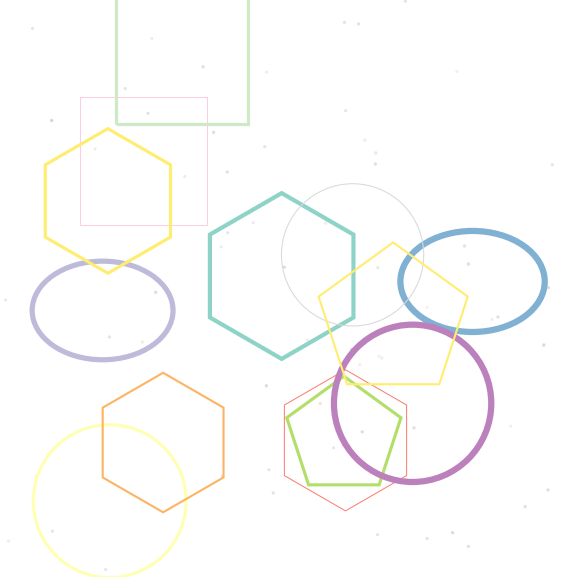[{"shape": "hexagon", "thickness": 2, "radius": 0.72, "center": [0.488, 0.521]}, {"shape": "circle", "thickness": 1.5, "radius": 0.66, "center": [0.19, 0.131]}, {"shape": "oval", "thickness": 2.5, "radius": 0.61, "center": [0.178, 0.462]}, {"shape": "hexagon", "thickness": 0.5, "radius": 0.61, "center": [0.598, 0.237]}, {"shape": "oval", "thickness": 3, "radius": 0.62, "center": [0.818, 0.512]}, {"shape": "hexagon", "thickness": 1, "radius": 0.6, "center": [0.282, 0.233]}, {"shape": "pentagon", "thickness": 1.5, "radius": 0.52, "center": [0.595, 0.244]}, {"shape": "square", "thickness": 0.5, "radius": 0.55, "center": [0.248, 0.72]}, {"shape": "circle", "thickness": 0.5, "radius": 0.62, "center": [0.611, 0.558]}, {"shape": "circle", "thickness": 3, "radius": 0.68, "center": [0.714, 0.301]}, {"shape": "square", "thickness": 1.5, "radius": 0.57, "center": [0.315, 0.898]}, {"shape": "hexagon", "thickness": 1.5, "radius": 0.63, "center": [0.187, 0.651]}, {"shape": "pentagon", "thickness": 1, "radius": 0.68, "center": [0.681, 0.444]}]